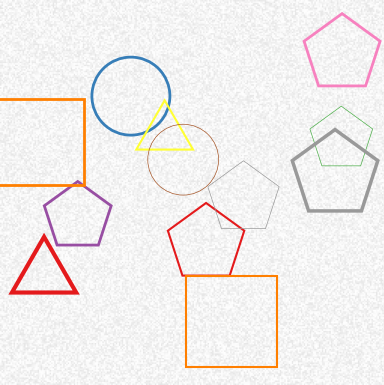[{"shape": "triangle", "thickness": 3, "radius": 0.48, "center": [0.114, 0.288]}, {"shape": "pentagon", "thickness": 1.5, "radius": 0.52, "center": [0.535, 0.369]}, {"shape": "circle", "thickness": 2, "radius": 0.51, "center": [0.34, 0.75]}, {"shape": "pentagon", "thickness": 0.5, "radius": 0.43, "center": [0.886, 0.639]}, {"shape": "pentagon", "thickness": 2, "radius": 0.46, "center": [0.202, 0.437]}, {"shape": "square", "thickness": 1.5, "radius": 0.59, "center": [0.601, 0.165]}, {"shape": "square", "thickness": 2, "radius": 0.56, "center": [0.107, 0.632]}, {"shape": "triangle", "thickness": 1.5, "radius": 0.43, "center": [0.428, 0.654]}, {"shape": "circle", "thickness": 0.5, "radius": 0.46, "center": [0.476, 0.585]}, {"shape": "pentagon", "thickness": 2, "radius": 0.52, "center": [0.889, 0.861]}, {"shape": "pentagon", "thickness": 0.5, "radius": 0.49, "center": [0.632, 0.485]}, {"shape": "pentagon", "thickness": 2.5, "radius": 0.58, "center": [0.87, 0.547]}]